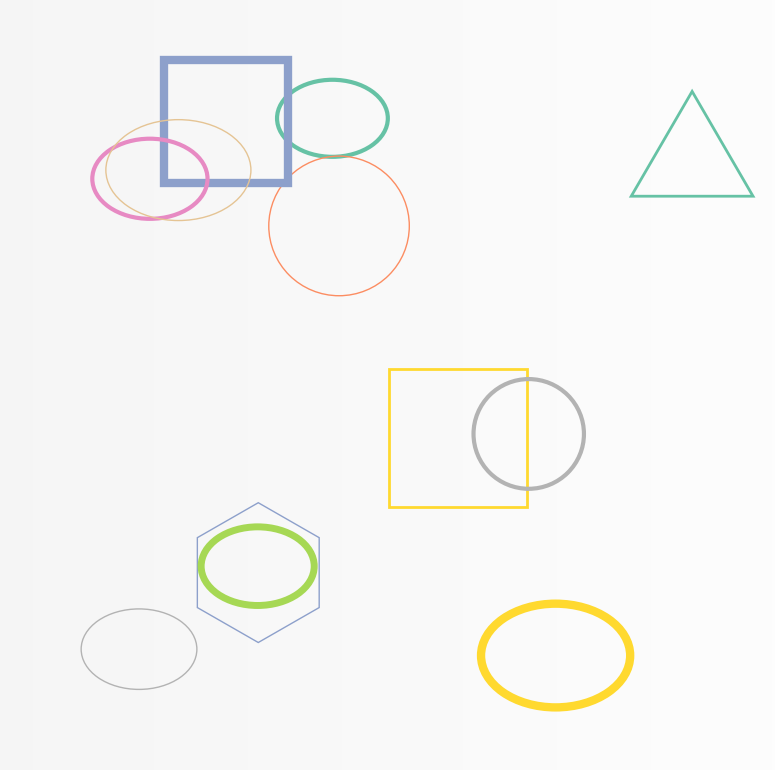[{"shape": "triangle", "thickness": 1, "radius": 0.45, "center": [0.893, 0.791]}, {"shape": "oval", "thickness": 1.5, "radius": 0.36, "center": [0.429, 0.846]}, {"shape": "circle", "thickness": 0.5, "radius": 0.45, "center": [0.437, 0.707]}, {"shape": "square", "thickness": 3, "radius": 0.4, "center": [0.292, 0.843]}, {"shape": "hexagon", "thickness": 0.5, "radius": 0.45, "center": [0.333, 0.256]}, {"shape": "oval", "thickness": 1.5, "radius": 0.37, "center": [0.193, 0.768]}, {"shape": "oval", "thickness": 2.5, "radius": 0.36, "center": [0.332, 0.265]}, {"shape": "oval", "thickness": 3, "radius": 0.48, "center": [0.717, 0.149]}, {"shape": "square", "thickness": 1, "radius": 0.45, "center": [0.591, 0.431]}, {"shape": "oval", "thickness": 0.5, "radius": 0.47, "center": [0.23, 0.779]}, {"shape": "circle", "thickness": 1.5, "radius": 0.36, "center": [0.682, 0.436]}, {"shape": "oval", "thickness": 0.5, "radius": 0.37, "center": [0.179, 0.157]}]